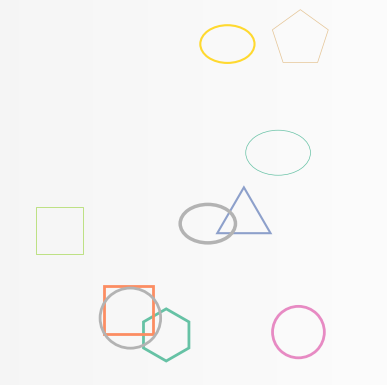[{"shape": "hexagon", "thickness": 2, "radius": 0.34, "center": [0.429, 0.13]}, {"shape": "oval", "thickness": 0.5, "radius": 0.42, "center": [0.718, 0.603]}, {"shape": "square", "thickness": 2, "radius": 0.32, "center": [0.332, 0.195]}, {"shape": "triangle", "thickness": 1.5, "radius": 0.4, "center": [0.629, 0.434]}, {"shape": "circle", "thickness": 2, "radius": 0.33, "center": [0.77, 0.137]}, {"shape": "square", "thickness": 0.5, "radius": 0.3, "center": [0.155, 0.402]}, {"shape": "oval", "thickness": 1.5, "radius": 0.35, "center": [0.587, 0.886]}, {"shape": "pentagon", "thickness": 0.5, "radius": 0.38, "center": [0.775, 0.899]}, {"shape": "circle", "thickness": 2, "radius": 0.39, "center": [0.336, 0.174]}, {"shape": "oval", "thickness": 2.5, "radius": 0.36, "center": [0.536, 0.419]}]